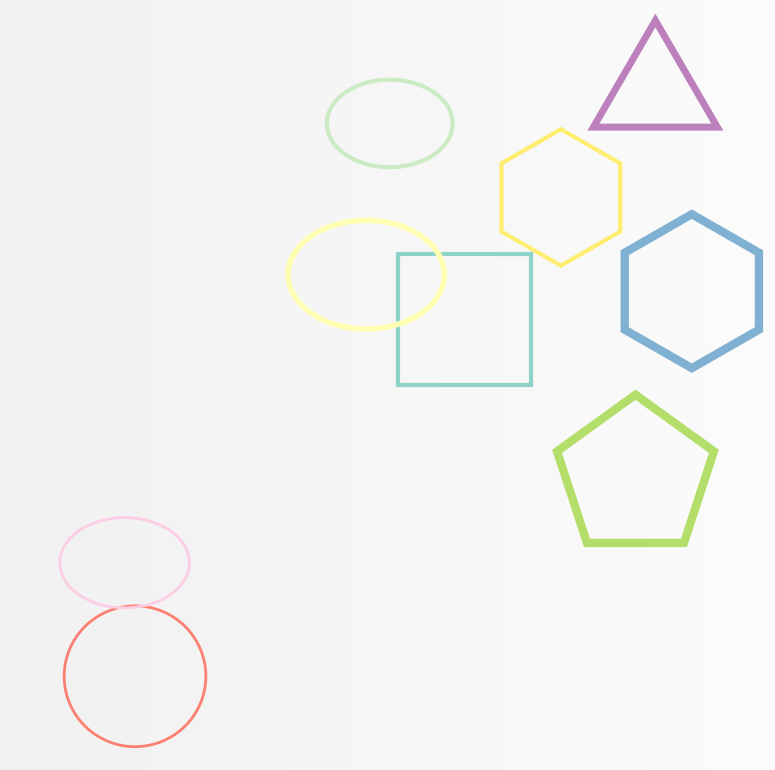[{"shape": "square", "thickness": 1.5, "radius": 0.43, "center": [0.599, 0.585]}, {"shape": "oval", "thickness": 2, "radius": 0.5, "center": [0.473, 0.643]}, {"shape": "circle", "thickness": 1, "radius": 0.46, "center": [0.174, 0.122]}, {"shape": "hexagon", "thickness": 3, "radius": 0.5, "center": [0.893, 0.622]}, {"shape": "pentagon", "thickness": 3, "radius": 0.53, "center": [0.82, 0.381]}, {"shape": "oval", "thickness": 1, "radius": 0.42, "center": [0.161, 0.269]}, {"shape": "triangle", "thickness": 2.5, "radius": 0.46, "center": [0.846, 0.881]}, {"shape": "oval", "thickness": 1.5, "radius": 0.41, "center": [0.503, 0.84]}, {"shape": "hexagon", "thickness": 1.5, "radius": 0.44, "center": [0.724, 0.744]}]